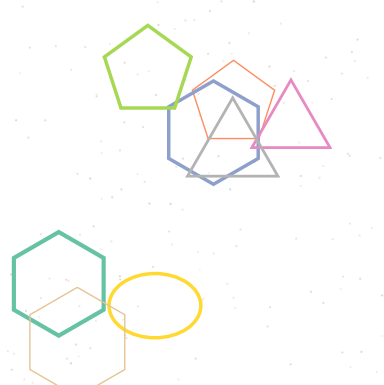[{"shape": "hexagon", "thickness": 3, "radius": 0.67, "center": [0.153, 0.263]}, {"shape": "pentagon", "thickness": 1, "radius": 0.56, "center": [0.607, 0.731]}, {"shape": "hexagon", "thickness": 2.5, "radius": 0.67, "center": [0.554, 0.656]}, {"shape": "triangle", "thickness": 2, "radius": 0.59, "center": [0.756, 0.675]}, {"shape": "pentagon", "thickness": 2.5, "radius": 0.59, "center": [0.384, 0.815]}, {"shape": "oval", "thickness": 2.5, "radius": 0.6, "center": [0.402, 0.206]}, {"shape": "hexagon", "thickness": 1, "radius": 0.71, "center": [0.201, 0.111]}, {"shape": "triangle", "thickness": 2, "radius": 0.68, "center": [0.604, 0.61]}]